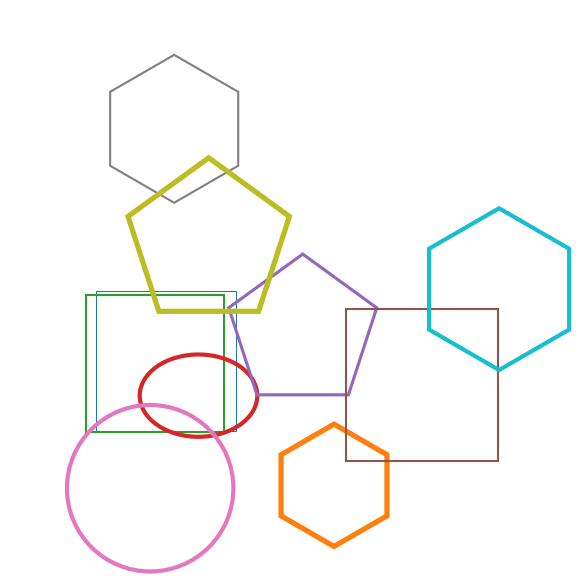[{"shape": "square", "thickness": 0.5, "radius": 0.61, "center": [0.288, 0.375]}, {"shape": "hexagon", "thickness": 2.5, "radius": 0.53, "center": [0.578, 0.159]}, {"shape": "square", "thickness": 1, "radius": 0.6, "center": [0.268, 0.37]}, {"shape": "oval", "thickness": 2, "radius": 0.51, "center": [0.344, 0.314]}, {"shape": "pentagon", "thickness": 1.5, "radius": 0.67, "center": [0.524, 0.424]}, {"shape": "square", "thickness": 1, "radius": 0.66, "center": [0.731, 0.333]}, {"shape": "circle", "thickness": 2, "radius": 0.72, "center": [0.26, 0.154]}, {"shape": "hexagon", "thickness": 1, "radius": 0.64, "center": [0.302, 0.776]}, {"shape": "pentagon", "thickness": 2.5, "radius": 0.73, "center": [0.361, 0.579]}, {"shape": "hexagon", "thickness": 2, "radius": 0.7, "center": [0.864, 0.498]}]